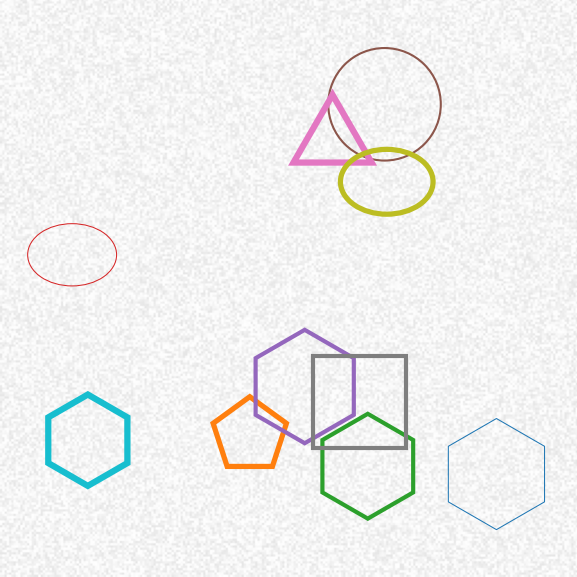[{"shape": "hexagon", "thickness": 0.5, "radius": 0.48, "center": [0.86, 0.178]}, {"shape": "pentagon", "thickness": 2.5, "radius": 0.33, "center": [0.433, 0.245]}, {"shape": "hexagon", "thickness": 2, "radius": 0.45, "center": [0.637, 0.192]}, {"shape": "oval", "thickness": 0.5, "radius": 0.38, "center": [0.125, 0.558]}, {"shape": "hexagon", "thickness": 2, "radius": 0.49, "center": [0.528, 0.33]}, {"shape": "circle", "thickness": 1, "radius": 0.49, "center": [0.666, 0.819]}, {"shape": "triangle", "thickness": 3, "radius": 0.39, "center": [0.576, 0.757]}, {"shape": "square", "thickness": 2, "radius": 0.4, "center": [0.622, 0.303]}, {"shape": "oval", "thickness": 2.5, "radius": 0.4, "center": [0.67, 0.684]}, {"shape": "hexagon", "thickness": 3, "radius": 0.4, "center": [0.152, 0.237]}]